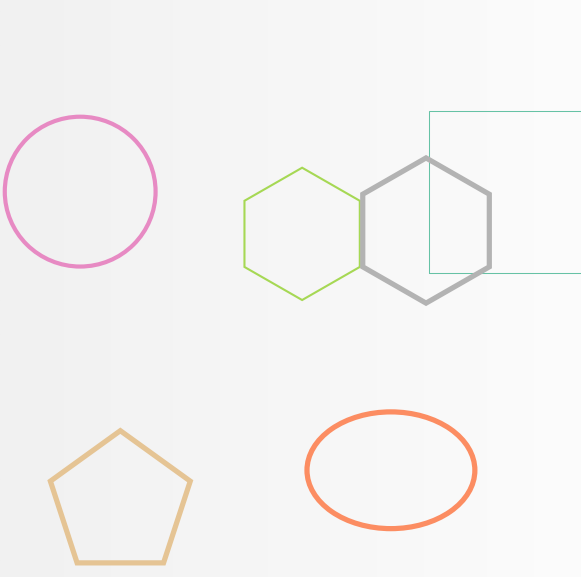[{"shape": "square", "thickness": 0.5, "radius": 0.7, "center": [0.878, 0.667]}, {"shape": "oval", "thickness": 2.5, "radius": 0.72, "center": [0.673, 0.185]}, {"shape": "circle", "thickness": 2, "radius": 0.65, "center": [0.138, 0.667]}, {"shape": "hexagon", "thickness": 1, "radius": 0.57, "center": [0.52, 0.594]}, {"shape": "pentagon", "thickness": 2.5, "radius": 0.63, "center": [0.207, 0.127]}, {"shape": "hexagon", "thickness": 2.5, "radius": 0.63, "center": [0.733, 0.6]}]